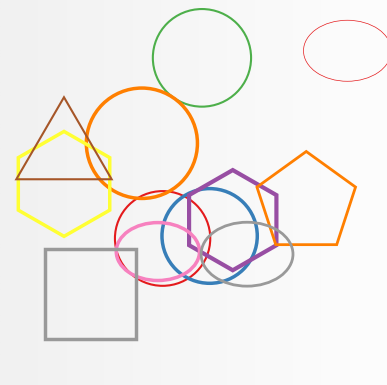[{"shape": "oval", "thickness": 0.5, "radius": 0.57, "center": [0.896, 0.868]}, {"shape": "circle", "thickness": 1.5, "radius": 0.61, "center": [0.42, 0.381]}, {"shape": "circle", "thickness": 2.5, "radius": 0.61, "center": [0.541, 0.387]}, {"shape": "circle", "thickness": 1.5, "radius": 0.63, "center": [0.521, 0.85]}, {"shape": "hexagon", "thickness": 3, "radius": 0.65, "center": [0.601, 0.428]}, {"shape": "circle", "thickness": 2.5, "radius": 0.72, "center": [0.366, 0.628]}, {"shape": "pentagon", "thickness": 2, "radius": 0.67, "center": [0.79, 0.473]}, {"shape": "hexagon", "thickness": 2.5, "radius": 0.68, "center": [0.165, 0.522]}, {"shape": "triangle", "thickness": 1.5, "radius": 0.71, "center": [0.165, 0.605]}, {"shape": "oval", "thickness": 2.5, "radius": 0.54, "center": [0.407, 0.347]}, {"shape": "square", "thickness": 2.5, "radius": 0.59, "center": [0.233, 0.236]}, {"shape": "oval", "thickness": 2, "radius": 0.59, "center": [0.638, 0.34]}]